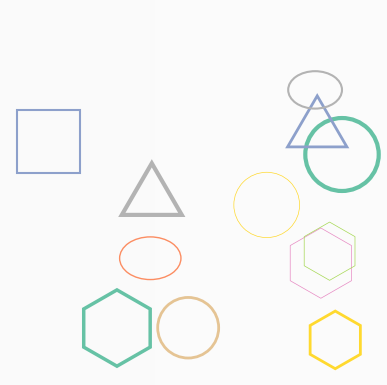[{"shape": "circle", "thickness": 3, "radius": 0.47, "center": [0.883, 0.599]}, {"shape": "hexagon", "thickness": 2.5, "radius": 0.5, "center": [0.302, 0.148]}, {"shape": "oval", "thickness": 1, "radius": 0.4, "center": [0.388, 0.329]}, {"shape": "square", "thickness": 1.5, "radius": 0.41, "center": [0.126, 0.632]}, {"shape": "triangle", "thickness": 2, "radius": 0.44, "center": [0.819, 0.663]}, {"shape": "hexagon", "thickness": 0.5, "radius": 0.46, "center": [0.828, 0.317]}, {"shape": "hexagon", "thickness": 0.5, "radius": 0.38, "center": [0.851, 0.348]}, {"shape": "hexagon", "thickness": 2, "radius": 0.37, "center": [0.865, 0.117]}, {"shape": "circle", "thickness": 0.5, "radius": 0.42, "center": [0.688, 0.468]}, {"shape": "circle", "thickness": 2, "radius": 0.39, "center": [0.486, 0.149]}, {"shape": "triangle", "thickness": 3, "radius": 0.45, "center": [0.392, 0.486]}, {"shape": "oval", "thickness": 1.5, "radius": 0.35, "center": [0.813, 0.767]}]